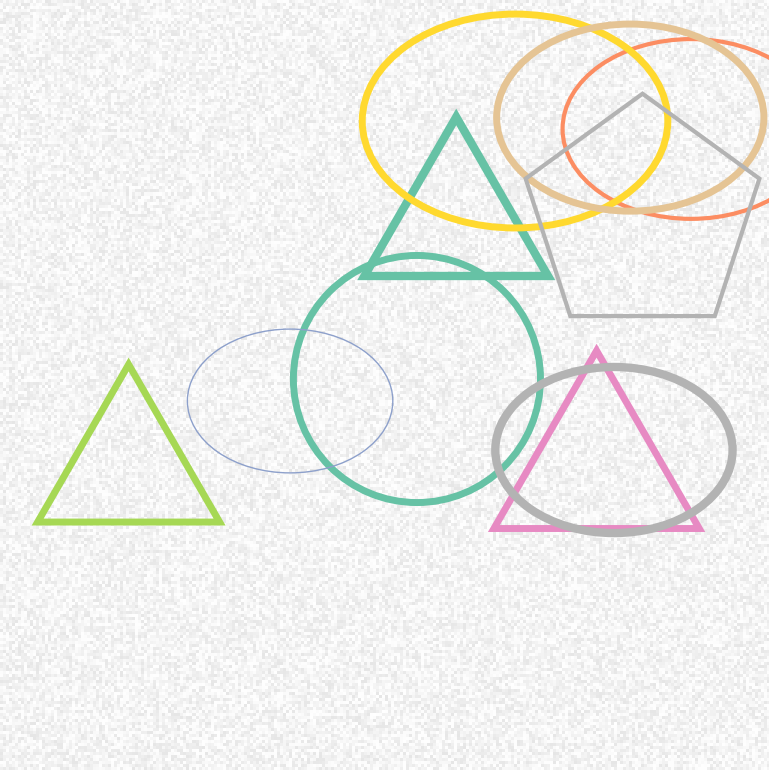[{"shape": "triangle", "thickness": 3, "radius": 0.69, "center": [0.593, 0.71]}, {"shape": "circle", "thickness": 2.5, "radius": 0.8, "center": [0.541, 0.508]}, {"shape": "oval", "thickness": 1.5, "radius": 0.83, "center": [0.897, 0.832]}, {"shape": "oval", "thickness": 0.5, "radius": 0.67, "center": [0.377, 0.479]}, {"shape": "triangle", "thickness": 2.5, "radius": 0.77, "center": [0.775, 0.391]}, {"shape": "triangle", "thickness": 2.5, "radius": 0.68, "center": [0.167, 0.39]}, {"shape": "oval", "thickness": 2.5, "radius": 0.99, "center": [0.669, 0.843]}, {"shape": "oval", "thickness": 2.5, "radius": 0.87, "center": [0.819, 0.847]}, {"shape": "oval", "thickness": 3, "radius": 0.77, "center": [0.797, 0.416]}, {"shape": "pentagon", "thickness": 1.5, "radius": 0.8, "center": [0.834, 0.719]}]